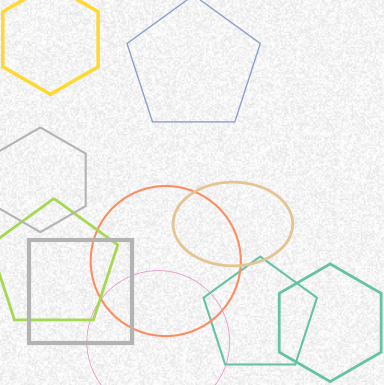[{"shape": "hexagon", "thickness": 2, "radius": 0.76, "center": [0.858, 0.162]}, {"shape": "pentagon", "thickness": 1.5, "radius": 0.78, "center": [0.676, 0.179]}, {"shape": "circle", "thickness": 1.5, "radius": 0.97, "center": [0.43, 0.322]}, {"shape": "pentagon", "thickness": 1, "radius": 0.91, "center": [0.503, 0.831]}, {"shape": "circle", "thickness": 0.5, "radius": 0.93, "center": [0.411, 0.112]}, {"shape": "pentagon", "thickness": 2, "radius": 0.87, "center": [0.14, 0.31]}, {"shape": "hexagon", "thickness": 2.5, "radius": 0.71, "center": [0.131, 0.898]}, {"shape": "oval", "thickness": 2, "radius": 0.78, "center": [0.605, 0.418]}, {"shape": "hexagon", "thickness": 1.5, "radius": 0.68, "center": [0.105, 0.533]}, {"shape": "square", "thickness": 3, "radius": 0.67, "center": [0.208, 0.243]}]